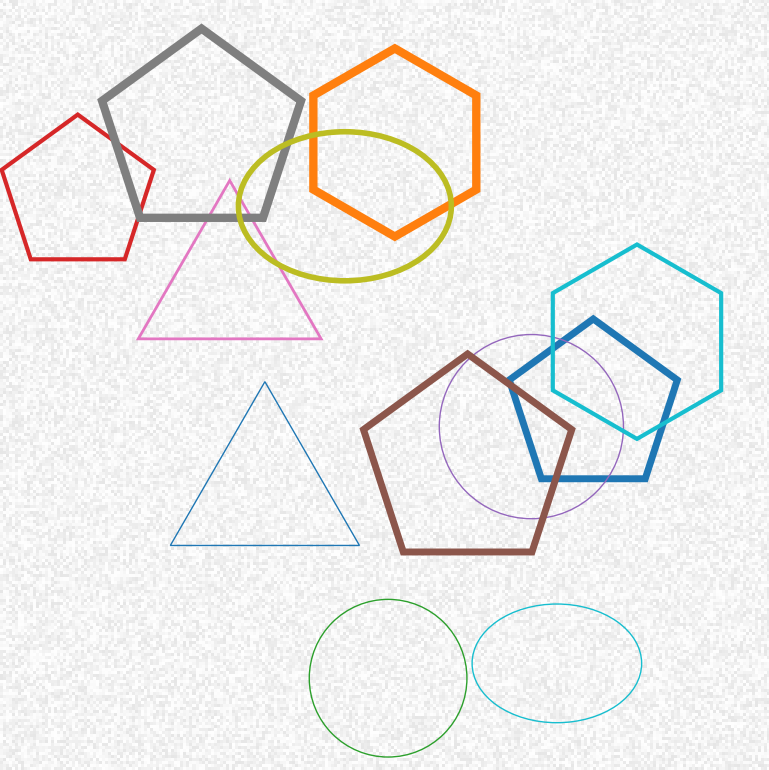[{"shape": "triangle", "thickness": 0.5, "radius": 0.71, "center": [0.344, 0.362]}, {"shape": "pentagon", "thickness": 2.5, "radius": 0.57, "center": [0.771, 0.471]}, {"shape": "hexagon", "thickness": 3, "radius": 0.61, "center": [0.513, 0.815]}, {"shape": "circle", "thickness": 0.5, "radius": 0.51, "center": [0.504, 0.119]}, {"shape": "pentagon", "thickness": 1.5, "radius": 0.52, "center": [0.101, 0.747]}, {"shape": "circle", "thickness": 0.5, "radius": 0.6, "center": [0.69, 0.446]}, {"shape": "pentagon", "thickness": 2.5, "radius": 0.71, "center": [0.607, 0.398]}, {"shape": "triangle", "thickness": 1, "radius": 0.69, "center": [0.298, 0.628]}, {"shape": "pentagon", "thickness": 3, "radius": 0.68, "center": [0.262, 0.827]}, {"shape": "oval", "thickness": 2, "radius": 0.69, "center": [0.448, 0.732]}, {"shape": "oval", "thickness": 0.5, "radius": 0.55, "center": [0.723, 0.138]}, {"shape": "hexagon", "thickness": 1.5, "radius": 0.63, "center": [0.827, 0.556]}]